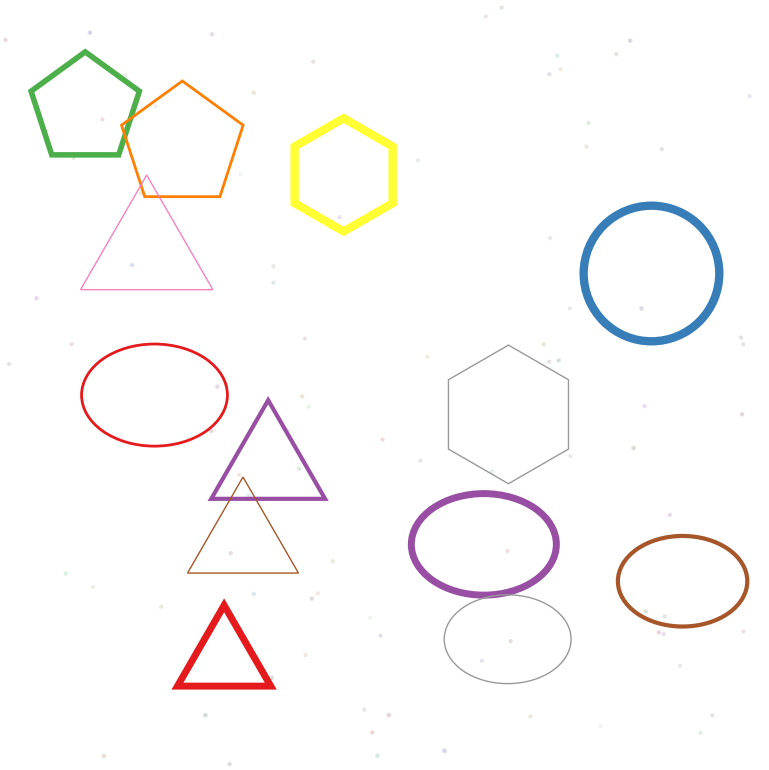[{"shape": "oval", "thickness": 1, "radius": 0.47, "center": [0.201, 0.487]}, {"shape": "triangle", "thickness": 2.5, "radius": 0.35, "center": [0.291, 0.144]}, {"shape": "circle", "thickness": 3, "radius": 0.44, "center": [0.846, 0.645]}, {"shape": "pentagon", "thickness": 2, "radius": 0.37, "center": [0.111, 0.859]}, {"shape": "triangle", "thickness": 1.5, "radius": 0.43, "center": [0.348, 0.395]}, {"shape": "oval", "thickness": 2.5, "radius": 0.47, "center": [0.628, 0.293]}, {"shape": "pentagon", "thickness": 1, "radius": 0.42, "center": [0.237, 0.812]}, {"shape": "hexagon", "thickness": 3, "radius": 0.37, "center": [0.446, 0.773]}, {"shape": "triangle", "thickness": 0.5, "radius": 0.42, "center": [0.316, 0.297]}, {"shape": "oval", "thickness": 1.5, "radius": 0.42, "center": [0.886, 0.245]}, {"shape": "triangle", "thickness": 0.5, "radius": 0.5, "center": [0.191, 0.673]}, {"shape": "oval", "thickness": 0.5, "radius": 0.41, "center": [0.659, 0.17]}, {"shape": "hexagon", "thickness": 0.5, "radius": 0.45, "center": [0.66, 0.462]}]